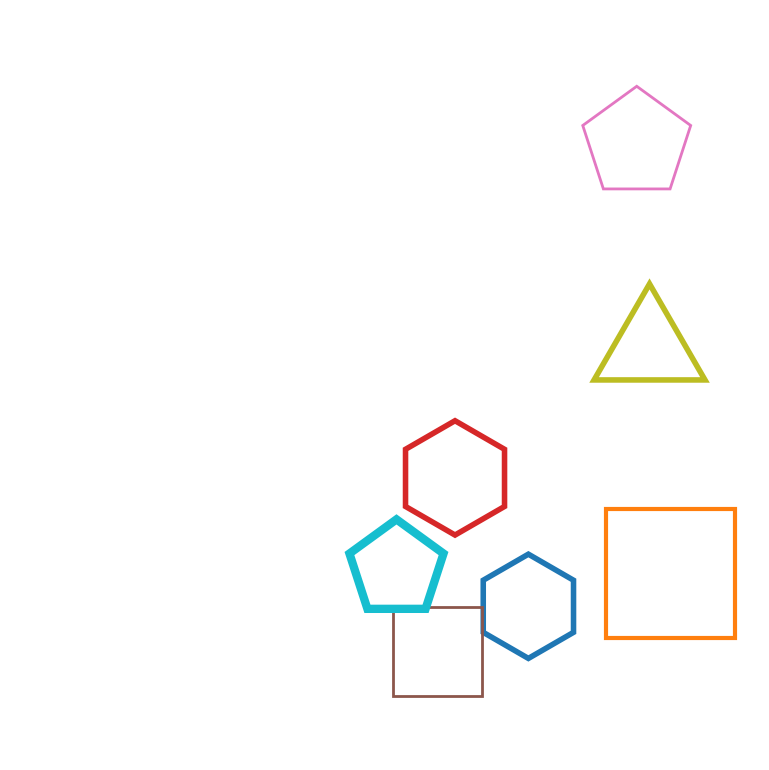[{"shape": "hexagon", "thickness": 2, "radius": 0.34, "center": [0.686, 0.213]}, {"shape": "square", "thickness": 1.5, "radius": 0.42, "center": [0.871, 0.255]}, {"shape": "hexagon", "thickness": 2, "radius": 0.37, "center": [0.591, 0.379]}, {"shape": "square", "thickness": 1, "radius": 0.29, "center": [0.568, 0.154]}, {"shape": "pentagon", "thickness": 1, "radius": 0.37, "center": [0.827, 0.814]}, {"shape": "triangle", "thickness": 2, "radius": 0.42, "center": [0.844, 0.548]}, {"shape": "pentagon", "thickness": 3, "radius": 0.32, "center": [0.515, 0.261]}]